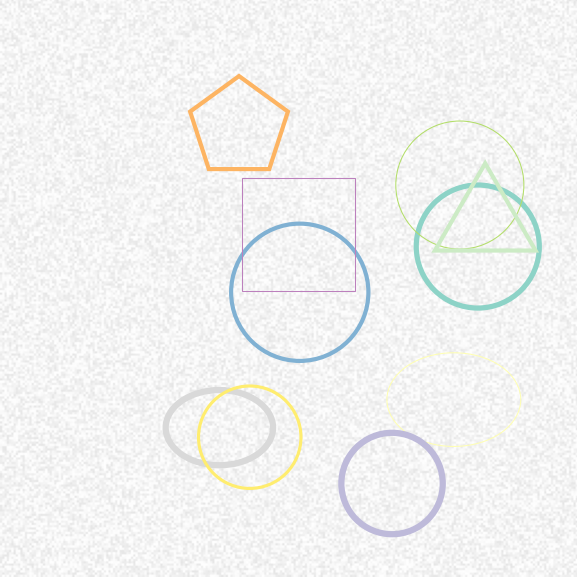[{"shape": "circle", "thickness": 2.5, "radius": 0.53, "center": [0.827, 0.572]}, {"shape": "oval", "thickness": 0.5, "radius": 0.58, "center": [0.786, 0.307]}, {"shape": "circle", "thickness": 3, "radius": 0.44, "center": [0.679, 0.162]}, {"shape": "circle", "thickness": 2, "radius": 0.59, "center": [0.519, 0.493]}, {"shape": "pentagon", "thickness": 2, "radius": 0.45, "center": [0.414, 0.778]}, {"shape": "circle", "thickness": 0.5, "radius": 0.55, "center": [0.796, 0.679]}, {"shape": "oval", "thickness": 3, "radius": 0.46, "center": [0.38, 0.259]}, {"shape": "square", "thickness": 0.5, "radius": 0.49, "center": [0.517, 0.593]}, {"shape": "triangle", "thickness": 2, "radius": 0.5, "center": [0.84, 0.616]}, {"shape": "circle", "thickness": 1.5, "radius": 0.44, "center": [0.432, 0.242]}]